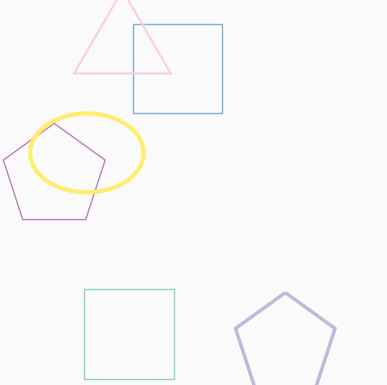[{"shape": "square", "thickness": 1, "radius": 0.58, "center": [0.332, 0.133]}, {"shape": "pentagon", "thickness": 2.5, "radius": 0.68, "center": [0.736, 0.105]}, {"shape": "square", "thickness": 1, "radius": 0.58, "center": [0.457, 0.823]}, {"shape": "triangle", "thickness": 1.5, "radius": 0.72, "center": [0.316, 0.881]}, {"shape": "pentagon", "thickness": 1, "radius": 0.69, "center": [0.14, 0.541]}, {"shape": "oval", "thickness": 3, "radius": 0.73, "center": [0.224, 0.603]}]